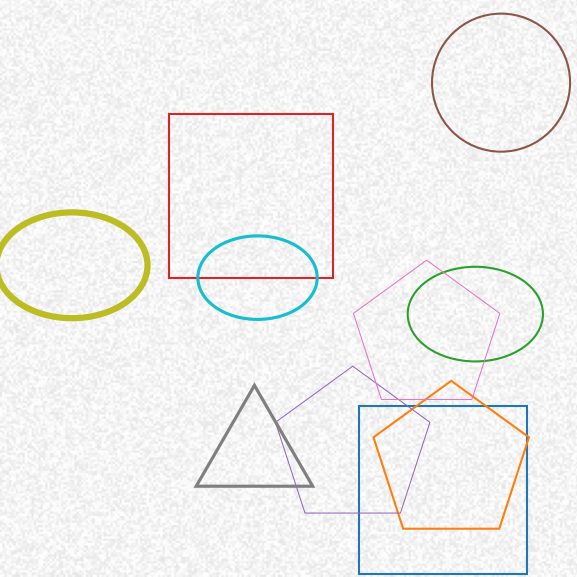[{"shape": "square", "thickness": 1, "radius": 0.73, "center": [0.768, 0.151]}, {"shape": "pentagon", "thickness": 1, "radius": 0.71, "center": [0.781, 0.198]}, {"shape": "oval", "thickness": 1, "radius": 0.59, "center": [0.823, 0.455]}, {"shape": "square", "thickness": 1, "radius": 0.71, "center": [0.434, 0.66]}, {"shape": "pentagon", "thickness": 0.5, "radius": 0.7, "center": [0.611, 0.224]}, {"shape": "circle", "thickness": 1, "radius": 0.6, "center": [0.868, 0.856]}, {"shape": "pentagon", "thickness": 0.5, "radius": 0.67, "center": [0.739, 0.415]}, {"shape": "triangle", "thickness": 1.5, "radius": 0.58, "center": [0.441, 0.215]}, {"shape": "oval", "thickness": 3, "radius": 0.65, "center": [0.125, 0.54]}, {"shape": "oval", "thickness": 1.5, "radius": 0.52, "center": [0.446, 0.518]}]